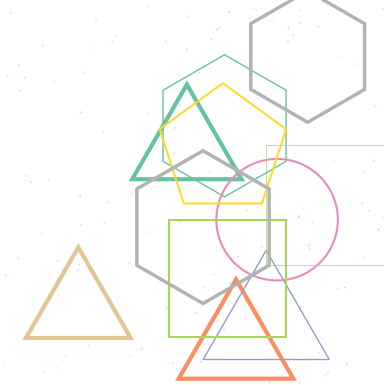[{"shape": "triangle", "thickness": 3, "radius": 0.82, "center": [0.485, 0.616]}, {"shape": "hexagon", "thickness": 1, "radius": 0.92, "center": [0.583, 0.673]}, {"shape": "triangle", "thickness": 3, "radius": 0.86, "center": [0.613, 0.102]}, {"shape": "triangle", "thickness": 1, "radius": 0.95, "center": [0.691, 0.161]}, {"shape": "circle", "thickness": 1.5, "radius": 0.79, "center": [0.72, 0.429]}, {"shape": "square", "thickness": 0.5, "radius": 0.78, "center": [0.846, 0.468]}, {"shape": "square", "thickness": 1.5, "radius": 0.76, "center": [0.591, 0.278]}, {"shape": "pentagon", "thickness": 1.5, "radius": 0.86, "center": [0.579, 0.611]}, {"shape": "triangle", "thickness": 3, "radius": 0.79, "center": [0.203, 0.201]}, {"shape": "hexagon", "thickness": 2.5, "radius": 0.85, "center": [0.799, 0.853]}, {"shape": "hexagon", "thickness": 2.5, "radius": 0.99, "center": [0.527, 0.41]}]